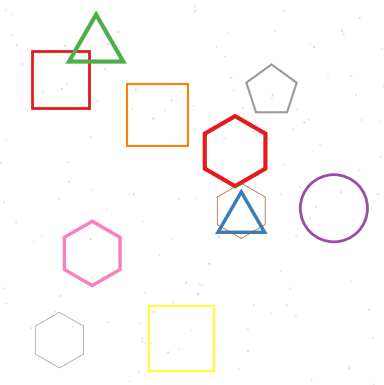[{"shape": "square", "thickness": 2, "radius": 0.37, "center": [0.157, 0.793]}, {"shape": "hexagon", "thickness": 3, "radius": 0.45, "center": [0.611, 0.607]}, {"shape": "triangle", "thickness": 2.5, "radius": 0.35, "center": [0.627, 0.432]}, {"shape": "triangle", "thickness": 3, "radius": 0.41, "center": [0.25, 0.881]}, {"shape": "circle", "thickness": 2, "radius": 0.44, "center": [0.867, 0.459]}, {"shape": "square", "thickness": 1.5, "radius": 0.4, "center": [0.409, 0.702]}, {"shape": "square", "thickness": 1.5, "radius": 0.42, "center": [0.472, 0.12]}, {"shape": "hexagon", "thickness": 0.5, "radius": 0.36, "center": [0.627, 0.452]}, {"shape": "hexagon", "thickness": 2.5, "radius": 0.42, "center": [0.239, 0.342]}, {"shape": "hexagon", "thickness": 0.5, "radius": 0.36, "center": [0.154, 0.117]}, {"shape": "pentagon", "thickness": 1.5, "radius": 0.34, "center": [0.705, 0.764]}]